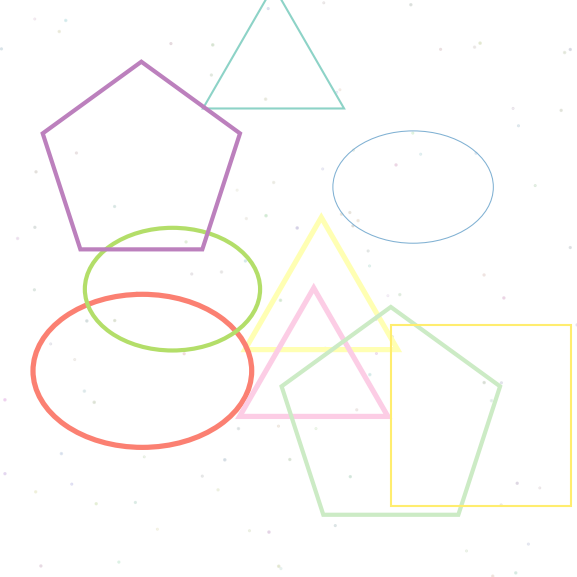[{"shape": "triangle", "thickness": 1, "radius": 0.71, "center": [0.474, 0.882]}, {"shape": "triangle", "thickness": 2.5, "radius": 0.76, "center": [0.556, 0.47]}, {"shape": "oval", "thickness": 2.5, "radius": 0.95, "center": [0.246, 0.357]}, {"shape": "oval", "thickness": 0.5, "radius": 0.69, "center": [0.715, 0.675]}, {"shape": "oval", "thickness": 2, "radius": 0.76, "center": [0.299, 0.498]}, {"shape": "triangle", "thickness": 2.5, "radius": 0.74, "center": [0.543, 0.352]}, {"shape": "pentagon", "thickness": 2, "radius": 0.9, "center": [0.245, 0.713]}, {"shape": "pentagon", "thickness": 2, "radius": 0.99, "center": [0.677, 0.269]}, {"shape": "square", "thickness": 1, "radius": 0.78, "center": [0.832, 0.28]}]